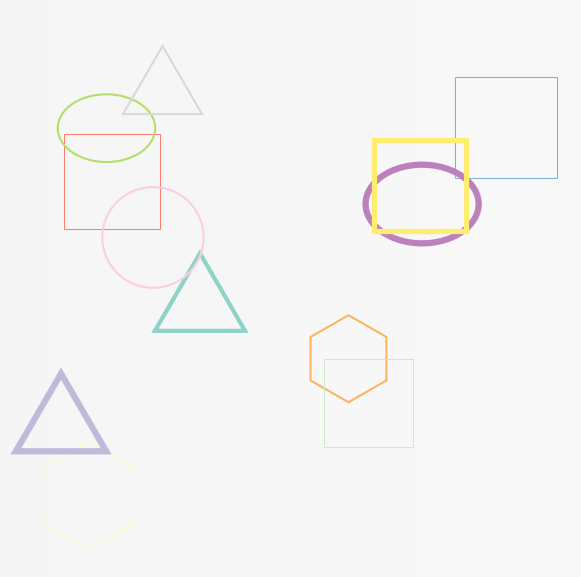[{"shape": "triangle", "thickness": 2, "radius": 0.45, "center": [0.344, 0.471]}, {"shape": "hexagon", "thickness": 0.5, "radius": 0.47, "center": [0.153, 0.14]}, {"shape": "triangle", "thickness": 3, "radius": 0.45, "center": [0.105, 0.263]}, {"shape": "square", "thickness": 0.5, "radius": 0.41, "center": [0.193, 0.684]}, {"shape": "square", "thickness": 0.5, "radius": 0.44, "center": [0.871, 0.778]}, {"shape": "hexagon", "thickness": 1, "radius": 0.38, "center": [0.6, 0.378]}, {"shape": "oval", "thickness": 1, "radius": 0.42, "center": [0.183, 0.777]}, {"shape": "circle", "thickness": 1, "radius": 0.44, "center": [0.263, 0.588]}, {"shape": "triangle", "thickness": 1, "radius": 0.39, "center": [0.28, 0.841]}, {"shape": "oval", "thickness": 3, "radius": 0.49, "center": [0.726, 0.646]}, {"shape": "square", "thickness": 0.5, "radius": 0.38, "center": [0.634, 0.301]}, {"shape": "square", "thickness": 2.5, "radius": 0.39, "center": [0.723, 0.678]}]